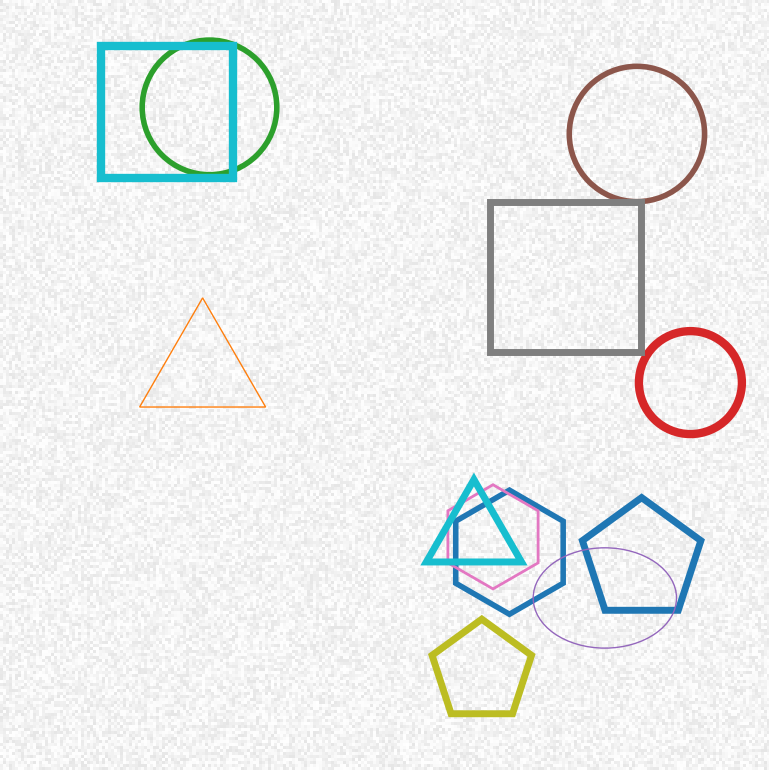[{"shape": "hexagon", "thickness": 2, "radius": 0.4, "center": [0.662, 0.283]}, {"shape": "pentagon", "thickness": 2.5, "radius": 0.4, "center": [0.833, 0.273]}, {"shape": "triangle", "thickness": 0.5, "radius": 0.47, "center": [0.263, 0.519]}, {"shape": "circle", "thickness": 2, "radius": 0.44, "center": [0.272, 0.861]}, {"shape": "circle", "thickness": 3, "radius": 0.33, "center": [0.897, 0.503]}, {"shape": "oval", "thickness": 0.5, "radius": 0.47, "center": [0.786, 0.223]}, {"shape": "circle", "thickness": 2, "radius": 0.44, "center": [0.827, 0.826]}, {"shape": "hexagon", "thickness": 1, "radius": 0.34, "center": [0.64, 0.303]}, {"shape": "square", "thickness": 2.5, "radius": 0.49, "center": [0.734, 0.64]}, {"shape": "pentagon", "thickness": 2.5, "radius": 0.34, "center": [0.626, 0.128]}, {"shape": "triangle", "thickness": 2.5, "radius": 0.36, "center": [0.615, 0.306]}, {"shape": "square", "thickness": 3, "radius": 0.43, "center": [0.217, 0.854]}]